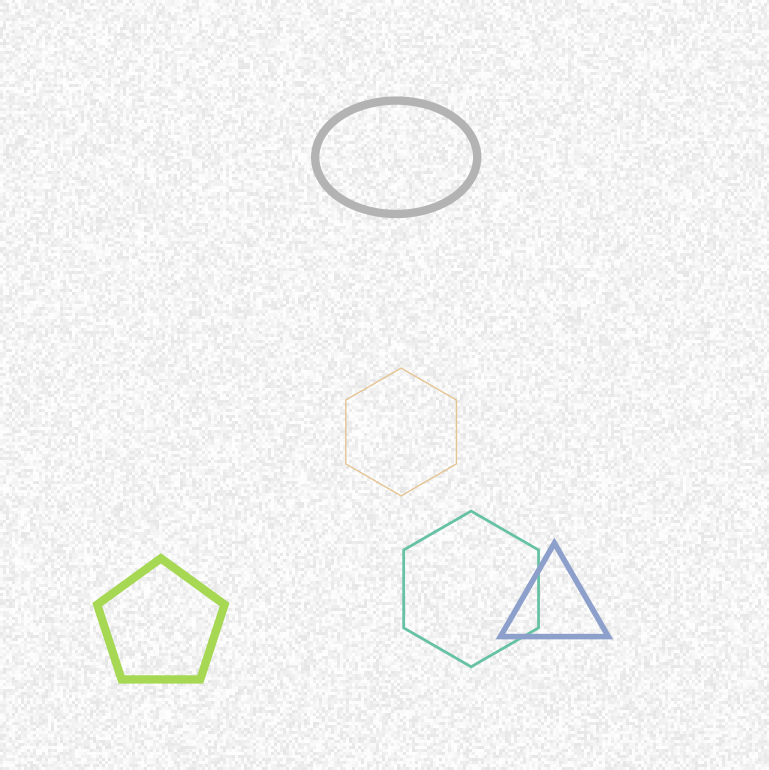[{"shape": "hexagon", "thickness": 1, "radius": 0.51, "center": [0.612, 0.235]}, {"shape": "triangle", "thickness": 2, "radius": 0.4, "center": [0.72, 0.214]}, {"shape": "pentagon", "thickness": 3, "radius": 0.43, "center": [0.209, 0.188]}, {"shape": "hexagon", "thickness": 0.5, "radius": 0.41, "center": [0.521, 0.439]}, {"shape": "oval", "thickness": 3, "radius": 0.53, "center": [0.515, 0.796]}]